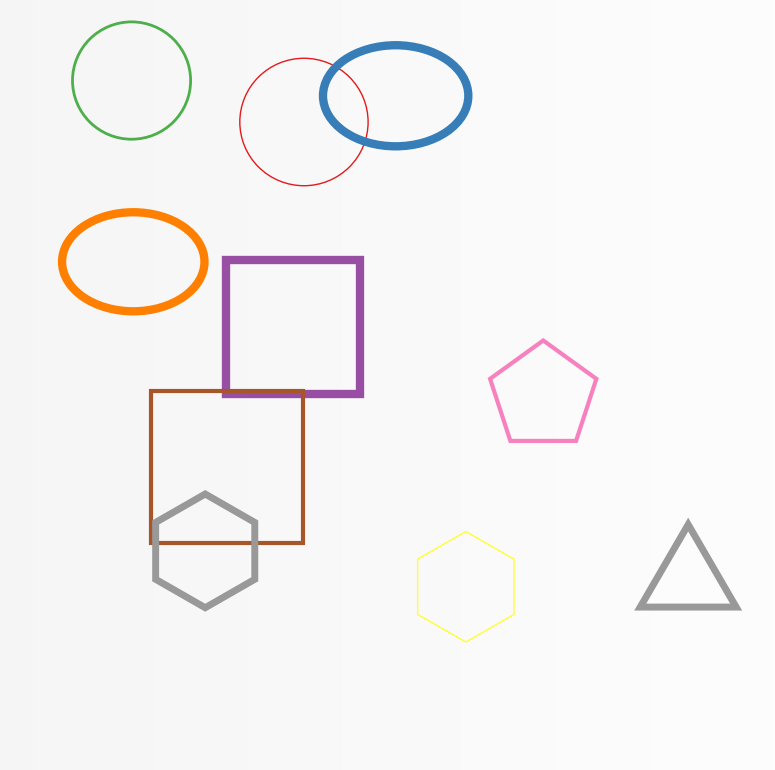[{"shape": "circle", "thickness": 0.5, "radius": 0.41, "center": [0.392, 0.842]}, {"shape": "oval", "thickness": 3, "radius": 0.47, "center": [0.511, 0.876]}, {"shape": "circle", "thickness": 1, "radius": 0.38, "center": [0.17, 0.895]}, {"shape": "square", "thickness": 3, "radius": 0.43, "center": [0.378, 0.575]}, {"shape": "oval", "thickness": 3, "radius": 0.46, "center": [0.172, 0.66]}, {"shape": "hexagon", "thickness": 0.5, "radius": 0.36, "center": [0.601, 0.238]}, {"shape": "square", "thickness": 1.5, "radius": 0.49, "center": [0.293, 0.393]}, {"shape": "pentagon", "thickness": 1.5, "radius": 0.36, "center": [0.701, 0.486]}, {"shape": "triangle", "thickness": 2.5, "radius": 0.36, "center": [0.888, 0.247]}, {"shape": "hexagon", "thickness": 2.5, "radius": 0.37, "center": [0.265, 0.285]}]